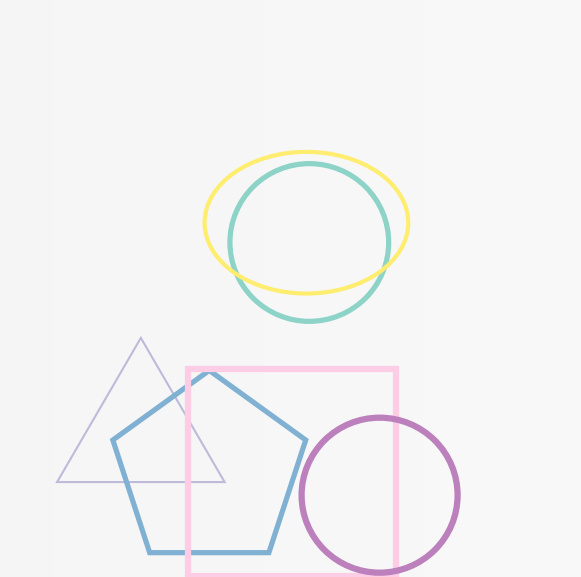[{"shape": "circle", "thickness": 2.5, "radius": 0.68, "center": [0.532, 0.579]}, {"shape": "triangle", "thickness": 1, "radius": 0.83, "center": [0.242, 0.248]}, {"shape": "pentagon", "thickness": 2.5, "radius": 0.87, "center": [0.36, 0.183]}, {"shape": "square", "thickness": 3, "radius": 0.9, "center": [0.502, 0.182]}, {"shape": "circle", "thickness": 3, "radius": 0.67, "center": [0.653, 0.142]}, {"shape": "oval", "thickness": 2, "radius": 0.88, "center": [0.527, 0.614]}]